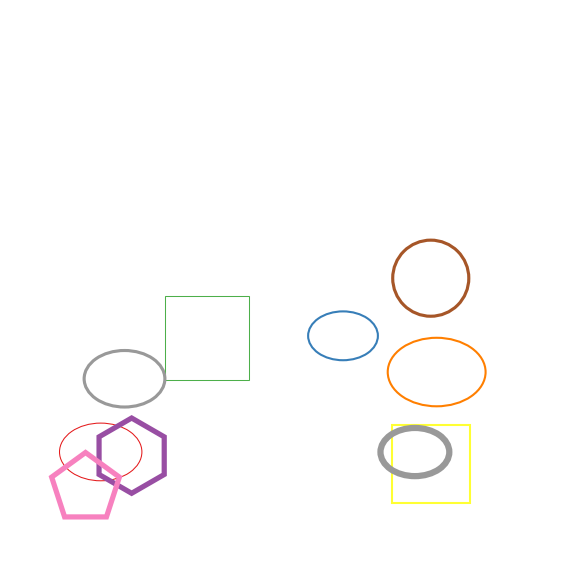[{"shape": "oval", "thickness": 0.5, "radius": 0.36, "center": [0.174, 0.217]}, {"shape": "oval", "thickness": 1, "radius": 0.3, "center": [0.594, 0.418]}, {"shape": "square", "thickness": 0.5, "radius": 0.36, "center": [0.358, 0.414]}, {"shape": "hexagon", "thickness": 2.5, "radius": 0.33, "center": [0.228, 0.21]}, {"shape": "oval", "thickness": 1, "radius": 0.42, "center": [0.756, 0.355]}, {"shape": "square", "thickness": 1, "radius": 0.34, "center": [0.746, 0.196]}, {"shape": "circle", "thickness": 1.5, "radius": 0.33, "center": [0.746, 0.517]}, {"shape": "pentagon", "thickness": 2.5, "radius": 0.31, "center": [0.148, 0.154]}, {"shape": "oval", "thickness": 1.5, "radius": 0.35, "center": [0.216, 0.343]}, {"shape": "oval", "thickness": 3, "radius": 0.3, "center": [0.718, 0.216]}]